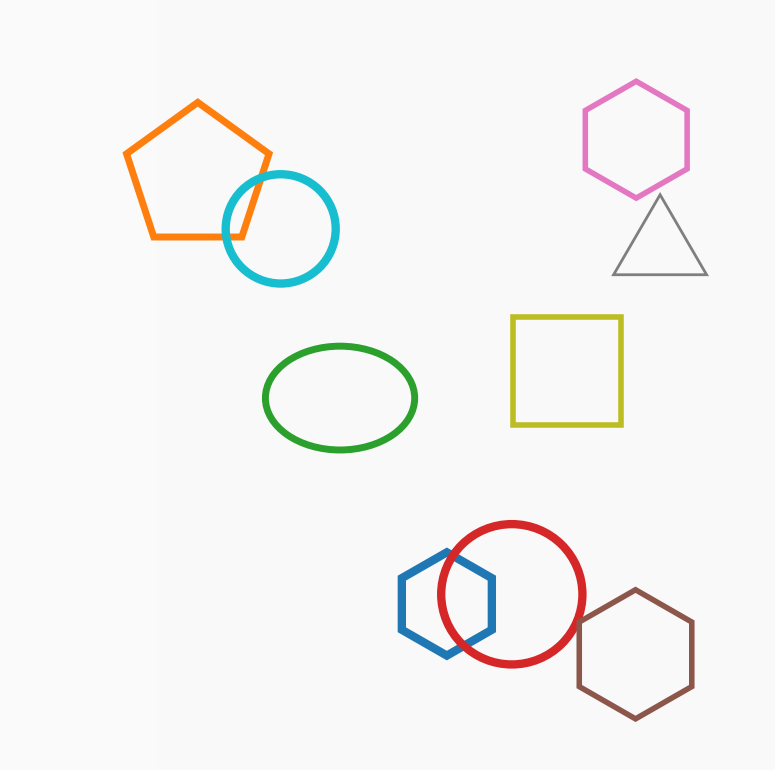[{"shape": "hexagon", "thickness": 3, "radius": 0.34, "center": [0.577, 0.216]}, {"shape": "pentagon", "thickness": 2.5, "radius": 0.48, "center": [0.255, 0.77]}, {"shape": "oval", "thickness": 2.5, "radius": 0.48, "center": [0.439, 0.483]}, {"shape": "circle", "thickness": 3, "radius": 0.46, "center": [0.66, 0.228]}, {"shape": "hexagon", "thickness": 2, "radius": 0.42, "center": [0.82, 0.15]}, {"shape": "hexagon", "thickness": 2, "radius": 0.38, "center": [0.821, 0.819]}, {"shape": "triangle", "thickness": 1, "radius": 0.35, "center": [0.852, 0.678]}, {"shape": "square", "thickness": 2, "radius": 0.35, "center": [0.732, 0.518]}, {"shape": "circle", "thickness": 3, "radius": 0.35, "center": [0.362, 0.703]}]